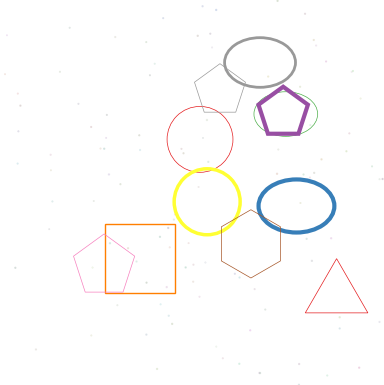[{"shape": "circle", "thickness": 0.5, "radius": 0.43, "center": [0.52, 0.638]}, {"shape": "triangle", "thickness": 0.5, "radius": 0.47, "center": [0.874, 0.234]}, {"shape": "oval", "thickness": 3, "radius": 0.49, "center": [0.77, 0.465]}, {"shape": "oval", "thickness": 0.5, "radius": 0.41, "center": [0.742, 0.704]}, {"shape": "pentagon", "thickness": 3, "radius": 0.34, "center": [0.736, 0.707]}, {"shape": "square", "thickness": 1, "radius": 0.45, "center": [0.363, 0.329]}, {"shape": "circle", "thickness": 2.5, "radius": 0.43, "center": [0.538, 0.476]}, {"shape": "hexagon", "thickness": 0.5, "radius": 0.44, "center": [0.652, 0.367]}, {"shape": "pentagon", "thickness": 0.5, "radius": 0.42, "center": [0.27, 0.309]}, {"shape": "pentagon", "thickness": 0.5, "radius": 0.35, "center": [0.571, 0.765]}, {"shape": "oval", "thickness": 2, "radius": 0.46, "center": [0.675, 0.838]}]